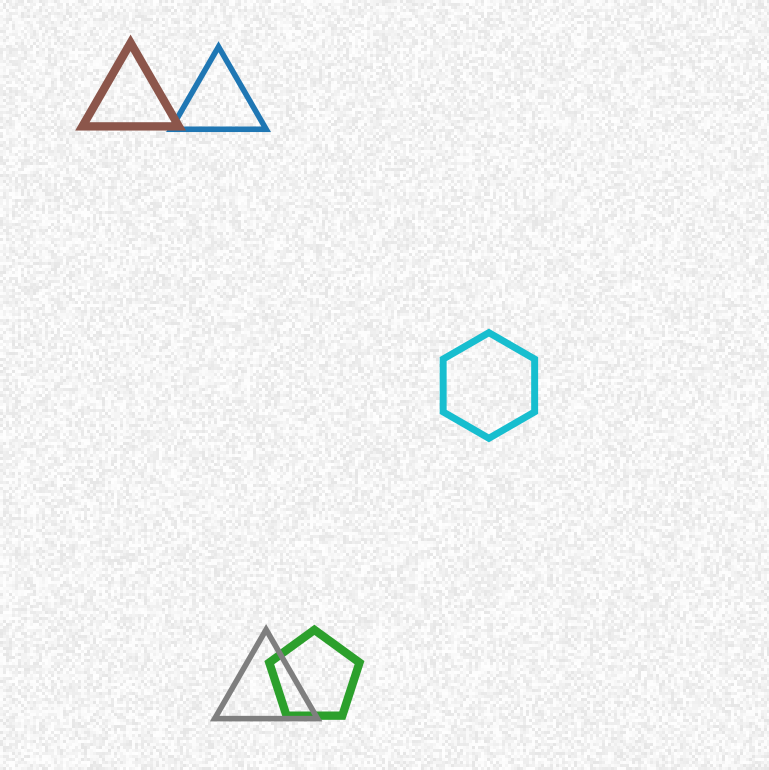[{"shape": "triangle", "thickness": 2, "radius": 0.36, "center": [0.284, 0.868]}, {"shape": "pentagon", "thickness": 3, "radius": 0.31, "center": [0.408, 0.12]}, {"shape": "triangle", "thickness": 3, "radius": 0.36, "center": [0.17, 0.872]}, {"shape": "triangle", "thickness": 2, "radius": 0.39, "center": [0.346, 0.105]}, {"shape": "hexagon", "thickness": 2.5, "radius": 0.34, "center": [0.635, 0.499]}]